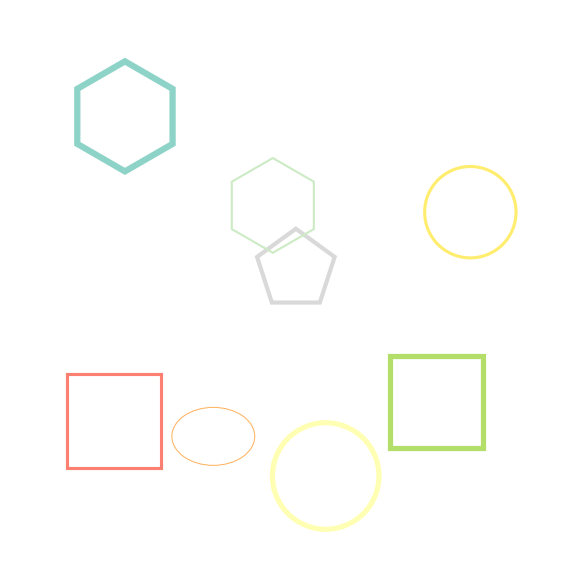[{"shape": "hexagon", "thickness": 3, "radius": 0.48, "center": [0.216, 0.798]}, {"shape": "circle", "thickness": 2.5, "radius": 0.46, "center": [0.564, 0.175]}, {"shape": "square", "thickness": 1.5, "radius": 0.41, "center": [0.197, 0.27]}, {"shape": "oval", "thickness": 0.5, "radius": 0.36, "center": [0.369, 0.244]}, {"shape": "square", "thickness": 2.5, "radius": 0.4, "center": [0.756, 0.303]}, {"shape": "pentagon", "thickness": 2, "radius": 0.35, "center": [0.512, 0.532]}, {"shape": "hexagon", "thickness": 1, "radius": 0.41, "center": [0.472, 0.643]}, {"shape": "circle", "thickness": 1.5, "radius": 0.4, "center": [0.814, 0.632]}]